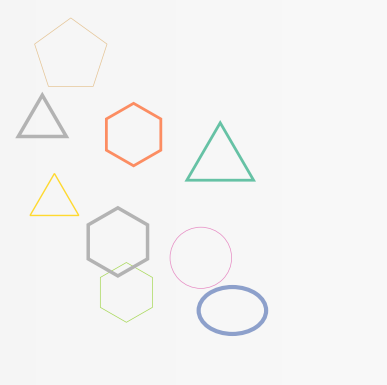[{"shape": "triangle", "thickness": 2, "radius": 0.5, "center": [0.568, 0.582]}, {"shape": "hexagon", "thickness": 2, "radius": 0.41, "center": [0.345, 0.65]}, {"shape": "oval", "thickness": 3, "radius": 0.44, "center": [0.6, 0.194]}, {"shape": "circle", "thickness": 0.5, "radius": 0.4, "center": [0.518, 0.33]}, {"shape": "hexagon", "thickness": 0.5, "radius": 0.39, "center": [0.326, 0.241]}, {"shape": "triangle", "thickness": 1, "radius": 0.36, "center": [0.14, 0.477]}, {"shape": "pentagon", "thickness": 0.5, "radius": 0.49, "center": [0.183, 0.855]}, {"shape": "triangle", "thickness": 2.5, "radius": 0.36, "center": [0.109, 0.681]}, {"shape": "hexagon", "thickness": 2.5, "radius": 0.44, "center": [0.304, 0.372]}]